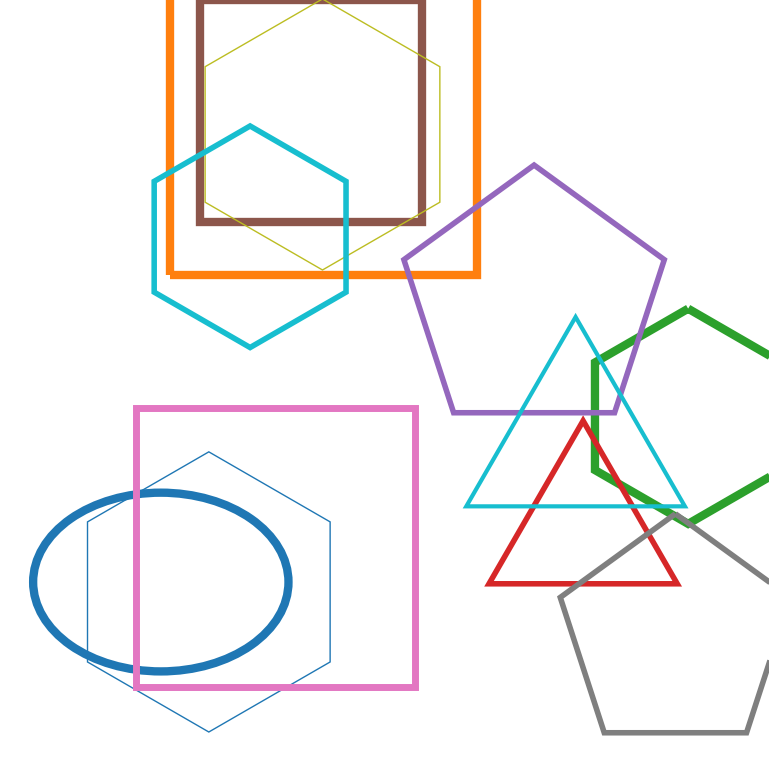[{"shape": "oval", "thickness": 3, "radius": 0.83, "center": [0.209, 0.244]}, {"shape": "hexagon", "thickness": 0.5, "radius": 0.91, "center": [0.271, 0.231]}, {"shape": "square", "thickness": 3, "radius": 1.0, "center": [0.42, 0.842]}, {"shape": "hexagon", "thickness": 3, "radius": 0.7, "center": [0.894, 0.459]}, {"shape": "triangle", "thickness": 2, "radius": 0.71, "center": [0.757, 0.312]}, {"shape": "pentagon", "thickness": 2, "radius": 0.89, "center": [0.694, 0.608]}, {"shape": "square", "thickness": 3, "radius": 0.72, "center": [0.403, 0.856]}, {"shape": "square", "thickness": 2.5, "radius": 0.91, "center": [0.358, 0.289]}, {"shape": "pentagon", "thickness": 2, "radius": 0.79, "center": [0.877, 0.176]}, {"shape": "hexagon", "thickness": 0.5, "radius": 0.88, "center": [0.419, 0.825]}, {"shape": "triangle", "thickness": 1.5, "radius": 0.82, "center": [0.748, 0.424]}, {"shape": "hexagon", "thickness": 2, "radius": 0.72, "center": [0.325, 0.693]}]